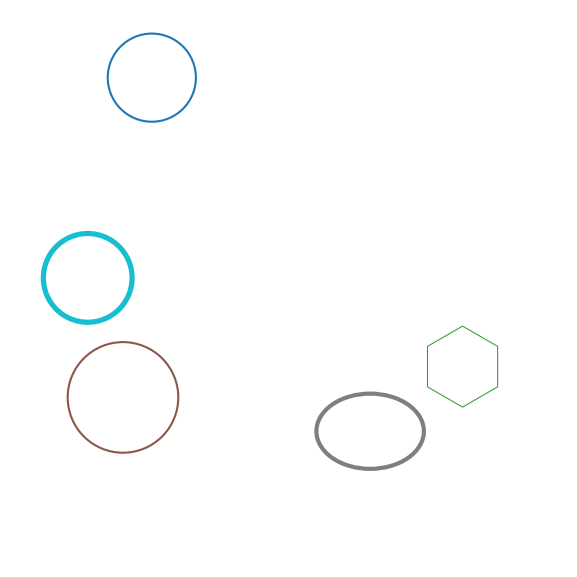[{"shape": "circle", "thickness": 1, "radius": 0.38, "center": [0.263, 0.865]}, {"shape": "hexagon", "thickness": 0.5, "radius": 0.35, "center": [0.801, 0.364]}, {"shape": "circle", "thickness": 1, "radius": 0.48, "center": [0.213, 0.311]}, {"shape": "oval", "thickness": 2, "radius": 0.47, "center": [0.641, 0.252]}, {"shape": "circle", "thickness": 2.5, "radius": 0.38, "center": [0.152, 0.518]}]